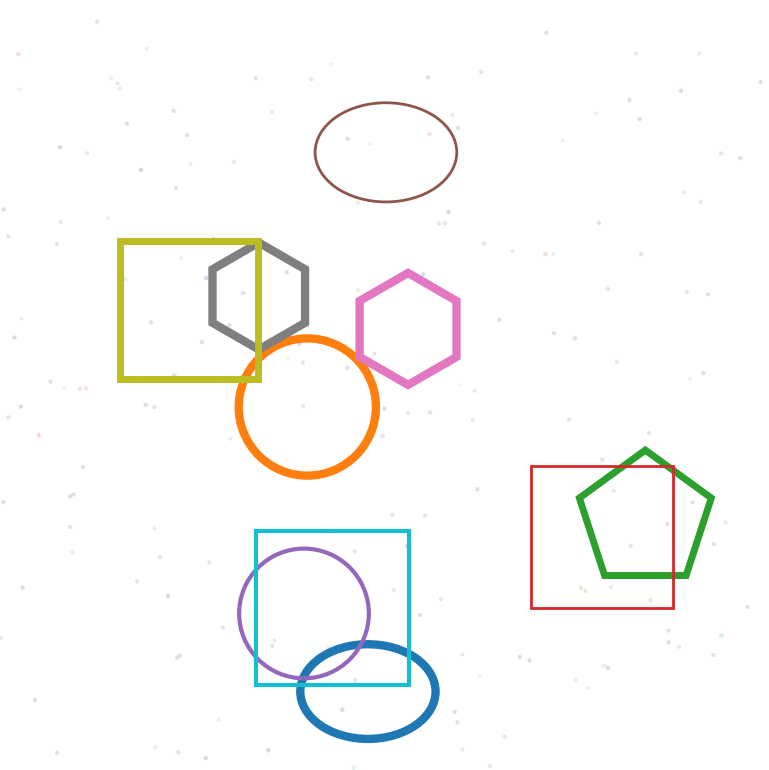[{"shape": "oval", "thickness": 3, "radius": 0.44, "center": [0.478, 0.102]}, {"shape": "circle", "thickness": 3, "radius": 0.45, "center": [0.399, 0.471]}, {"shape": "pentagon", "thickness": 2.5, "radius": 0.45, "center": [0.838, 0.325]}, {"shape": "square", "thickness": 1, "radius": 0.46, "center": [0.782, 0.302]}, {"shape": "circle", "thickness": 1.5, "radius": 0.42, "center": [0.395, 0.203]}, {"shape": "oval", "thickness": 1, "radius": 0.46, "center": [0.501, 0.802]}, {"shape": "hexagon", "thickness": 3, "radius": 0.36, "center": [0.53, 0.573]}, {"shape": "hexagon", "thickness": 3, "radius": 0.35, "center": [0.336, 0.616]}, {"shape": "square", "thickness": 2.5, "radius": 0.45, "center": [0.245, 0.598]}, {"shape": "square", "thickness": 1.5, "radius": 0.5, "center": [0.432, 0.21]}]